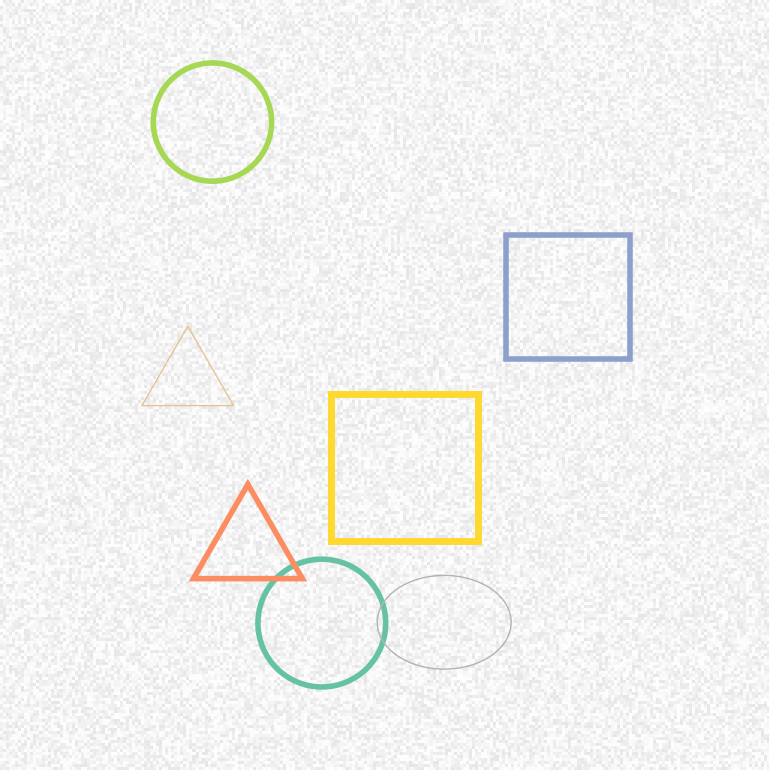[{"shape": "circle", "thickness": 2, "radius": 0.41, "center": [0.418, 0.191]}, {"shape": "triangle", "thickness": 2, "radius": 0.41, "center": [0.322, 0.289]}, {"shape": "square", "thickness": 2, "radius": 0.4, "center": [0.738, 0.614]}, {"shape": "circle", "thickness": 2, "radius": 0.38, "center": [0.276, 0.841]}, {"shape": "square", "thickness": 2.5, "radius": 0.48, "center": [0.525, 0.393]}, {"shape": "triangle", "thickness": 0.5, "radius": 0.34, "center": [0.244, 0.508]}, {"shape": "oval", "thickness": 0.5, "radius": 0.43, "center": [0.577, 0.192]}]